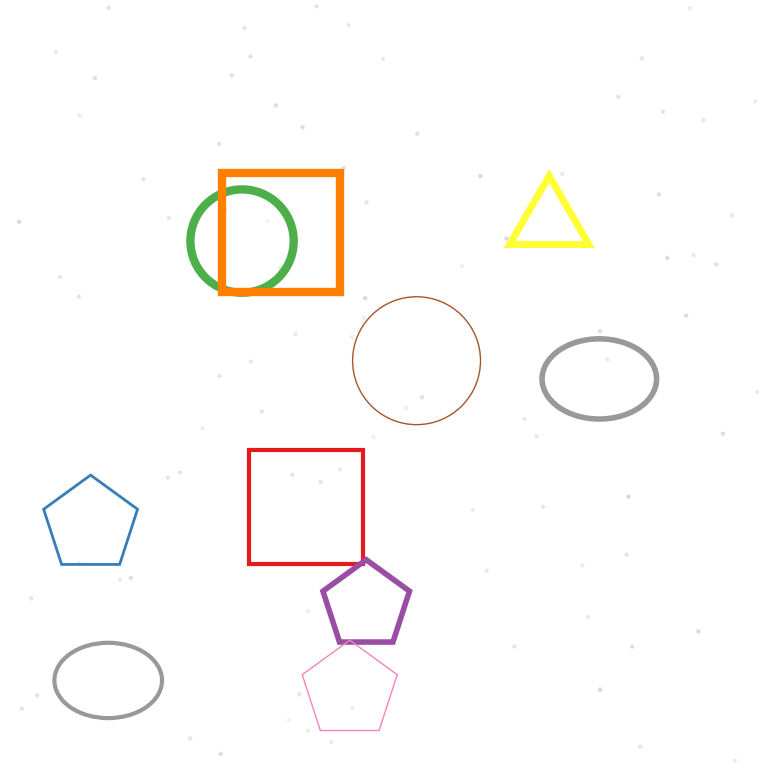[{"shape": "square", "thickness": 1.5, "radius": 0.37, "center": [0.398, 0.342]}, {"shape": "pentagon", "thickness": 1, "radius": 0.32, "center": [0.118, 0.319]}, {"shape": "circle", "thickness": 3, "radius": 0.34, "center": [0.314, 0.687]}, {"shape": "pentagon", "thickness": 2, "radius": 0.3, "center": [0.476, 0.214]}, {"shape": "square", "thickness": 3, "radius": 0.38, "center": [0.365, 0.698]}, {"shape": "triangle", "thickness": 2.5, "radius": 0.3, "center": [0.713, 0.712]}, {"shape": "circle", "thickness": 0.5, "radius": 0.42, "center": [0.541, 0.532]}, {"shape": "pentagon", "thickness": 0.5, "radius": 0.32, "center": [0.454, 0.104]}, {"shape": "oval", "thickness": 1.5, "radius": 0.35, "center": [0.141, 0.116]}, {"shape": "oval", "thickness": 2, "radius": 0.37, "center": [0.778, 0.508]}]